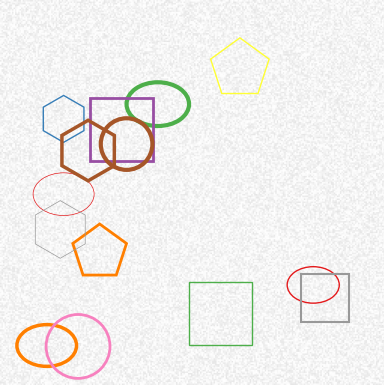[{"shape": "oval", "thickness": 1, "radius": 0.34, "center": [0.814, 0.26]}, {"shape": "oval", "thickness": 0.5, "radius": 0.4, "center": [0.165, 0.496]}, {"shape": "hexagon", "thickness": 1, "radius": 0.3, "center": [0.165, 0.691]}, {"shape": "square", "thickness": 1, "radius": 0.41, "center": [0.573, 0.185]}, {"shape": "oval", "thickness": 3, "radius": 0.41, "center": [0.41, 0.729]}, {"shape": "square", "thickness": 2, "radius": 0.41, "center": [0.316, 0.664]}, {"shape": "pentagon", "thickness": 2, "radius": 0.37, "center": [0.259, 0.345]}, {"shape": "oval", "thickness": 2.5, "radius": 0.39, "center": [0.121, 0.103]}, {"shape": "pentagon", "thickness": 1, "radius": 0.4, "center": [0.623, 0.822]}, {"shape": "circle", "thickness": 3, "radius": 0.34, "center": [0.329, 0.626]}, {"shape": "hexagon", "thickness": 2.5, "radius": 0.39, "center": [0.229, 0.609]}, {"shape": "circle", "thickness": 2, "radius": 0.41, "center": [0.203, 0.1]}, {"shape": "square", "thickness": 1.5, "radius": 0.31, "center": [0.844, 0.225]}, {"shape": "hexagon", "thickness": 0.5, "radius": 0.37, "center": [0.156, 0.404]}]